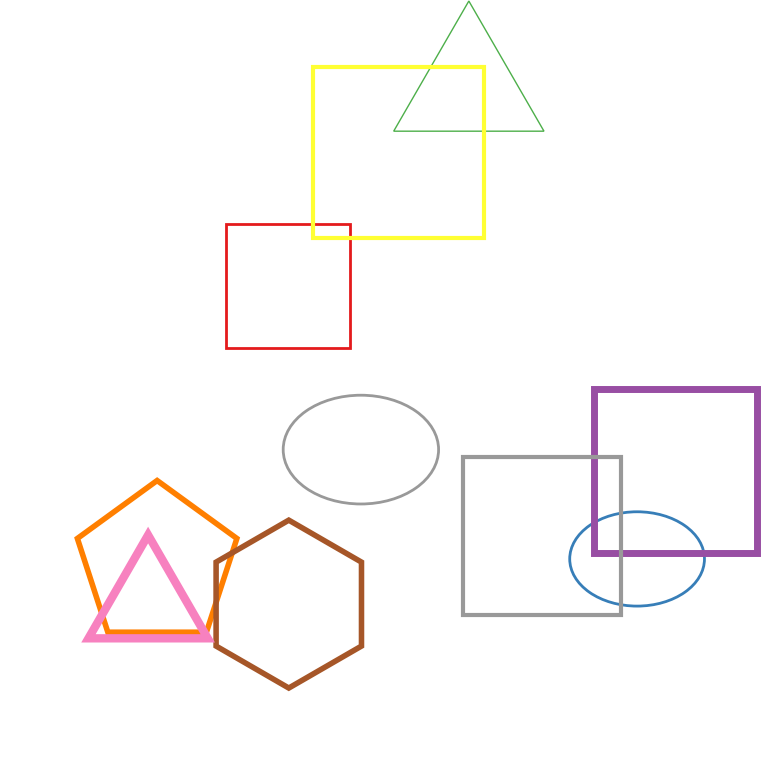[{"shape": "square", "thickness": 1, "radius": 0.4, "center": [0.374, 0.628]}, {"shape": "oval", "thickness": 1, "radius": 0.44, "center": [0.827, 0.274]}, {"shape": "triangle", "thickness": 0.5, "radius": 0.56, "center": [0.609, 0.886]}, {"shape": "square", "thickness": 2.5, "radius": 0.53, "center": [0.877, 0.388]}, {"shape": "pentagon", "thickness": 2, "radius": 0.54, "center": [0.204, 0.267]}, {"shape": "square", "thickness": 1.5, "radius": 0.56, "center": [0.518, 0.802]}, {"shape": "hexagon", "thickness": 2, "radius": 0.55, "center": [0.375, 0.215]}, {"shape": "triangle", "thickness": 3, "radius": 0.45, "center": [0.192, 0.216]}, {"shape": "oval", "thickness": 1, "radius": 0.5, "center": [0.469, 0.416]}, {"shape": "square", "thickness": 1.5, "radius": 0.51, "center": [0.704, 0.304]}]